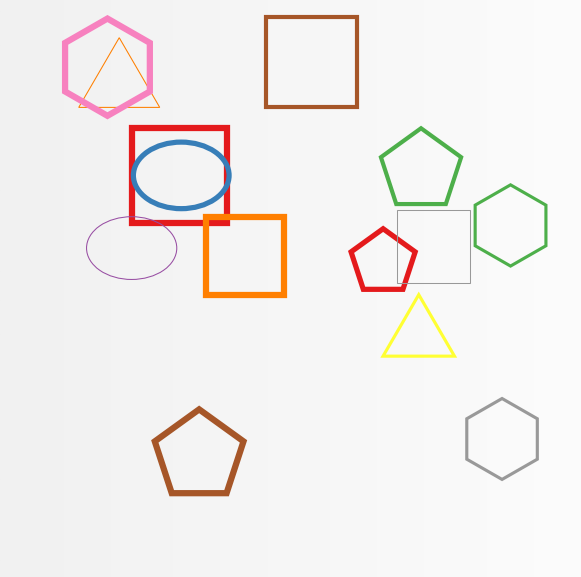[{"shape": "pentagon", "thickness": 2.5, "radius": 0.29, "center": [0.659, 0.545]}, {"shape": "square", "thickness": 3, "radius": 0.41, "center": [0.308, 0.696]}, {"shape": "oval", "thickness": 2.5, "radius": 0.41, "center": [0.312, 0.695]}, {"shape": "hexagon", "thickness": 1.5, "radius": 0.35, "center": [0.878, 0.609]}, {"shape": "pentagon", "thickness": 2, "radius": 0.36, "center": [0.724, 0.704]}, {"shape": "oval", "thickness": 0.5, "radius": 0.39, "center": [0.227, 0.57]}, {"shape": "square", "thickness": 3, "radius": 0.34, "center": [0.421, 0.556]}, {"shape": "triangle", "thickness": 0.5, "radius": 0.4, "center": [0.205, 0.853]}, {"shape": "triangle", "thickness": 1.5, "radius": 0.35, "center": [0.72, 0.418]}, {"shape": "square", "thickness": 2, "radius": 0.39, "center": [0.536, 0.892]}, {"shape": "pentagon", "thickness": 3, "radius": 0.4, "center": [0.343, 0.21]}, {"shape": "hexagon", "thickness": 3, "radius": 0.42, "center": [0.185, 0.883]}, {"shape": "hexagon", "thickness": 1.5, "radius": 0.35, "center": [0.864, 0.239]}, {"shape": "square", "thickness": 0.5, "radius": 0.31, "center": [0.746, 0.572]}]